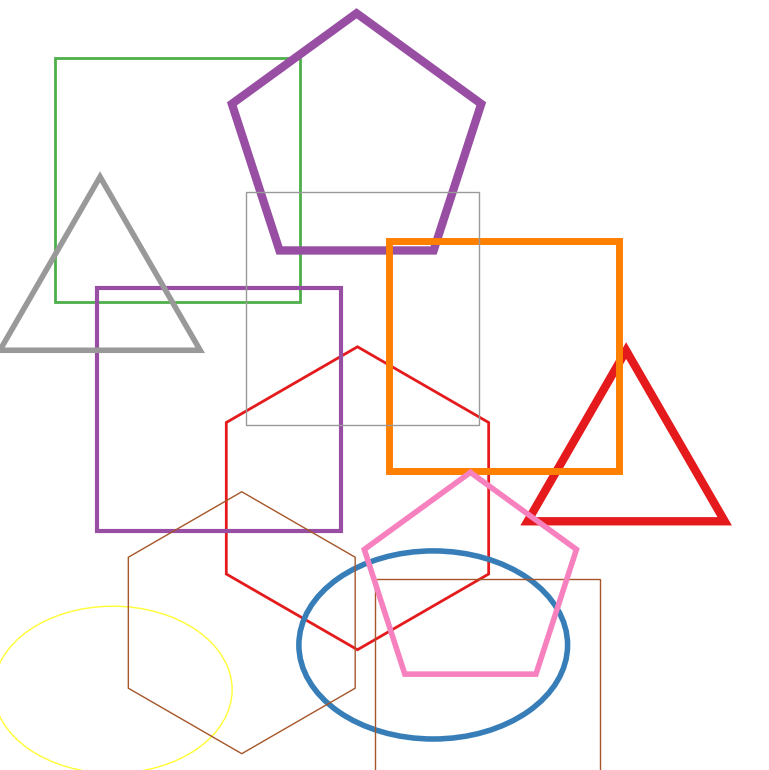[{"shape": "hexagon", "thickness": 1, "radius": 0.98, "center": [0.464, 0.353]}, {"shape": "triangle", "thickness": 3, "radius": 0.74, "center": [0.813, 0.397]}, {"shape": "oval", "thickness": 2, "radius": 0.87, "center": [0.563, 0.162]}, {"shape": "square", "thickness": 1, "radius": 0.79, "center": [0.231, 0.766]}, {"shape": "square", "thickness": 1.5, "radius": 0.79, "center": [0.284, 0.468]}, {"shape": "pentagon", "thickness": 3, "radius": 0.85, "center": [0.463, 0.812]}, {"shape": "square", "thickness": 2.5, "radius": 0.75, "center": [0.654, 0.538]}, {"shape": "oval", "thickness": 0.5, "radius": 0.77, "center": [0.147, 0.104]}, {"shape": "square", "thickness": 0.5, "radius": 0.73, "center": [0.633, 0.103]}, {"shape": "hexagon", "thickness": 0.5, "radius": 0.85, "center": [0.314, 0.191]}, {"shape": "pentagon", "thickness": 2, "radius": 0.72, "center": [0.611, 0.242]}, {"shape": "triangle", "thickness": 2, "radius": 0.75, "center": [0.13, 0.62]}, {"shape": "square", "thickness": 0.5, "radius": 0.76, "center": [0.471, 0.599]}]